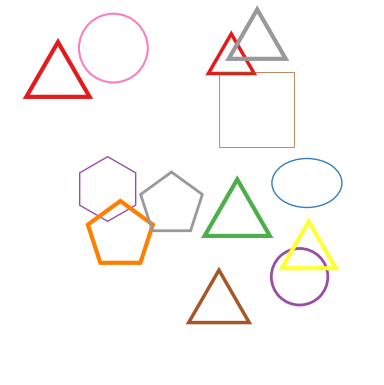[{"shape": "triangle", "thickness": 2.5, "radius": 0.34, "center": [0.601, 0.843]}, {"shape": "triangle", "thickness": 3, "radius": 0.47, "center": [0.151, 0.796]}, {"shape": "oval", "thickness": 1, "radius": 0.45, "center": [0.797, 0.525]}, {"shape": "triangle", "thickness": 3, "radius": 0.49, "center": [0.616, 0.436]}, {"shape": "circle", "thickness": 2, "radius": 0.37, "center": [0.778, 0.281]}, {"shape": "hexagon", "thickness": 1, "radius": 0.42, "center": [0.28, 0.509]}, {"shape": "pentagon", "thickness": 3, "radius": 0.44, "center": [0.313, 0.389]}, {"shape": "triangle", "thickness": 3, "radius": 0.4, "center": [0.802, 0.344]}, {"shape": "triangle", "thickness": 2.5, "radius": 0.45, "center": [0.569, 0.208]}, {"shape": "square", "thickness": 0.5, "radius": 0.48, "center": [0.666, 0.715]}, {"shape": "circle", "thickness": 1.5, "radius": 0.45, "center": [0.294, 0.875]}, {"shape": "pentagon", "thickness": 2, "radius": 0.42, "center": [0.445, 0.469]}, {"shape": "triangle", "thickness": 3, "radius": 0.43, "center": [0.668, 0.89]}]